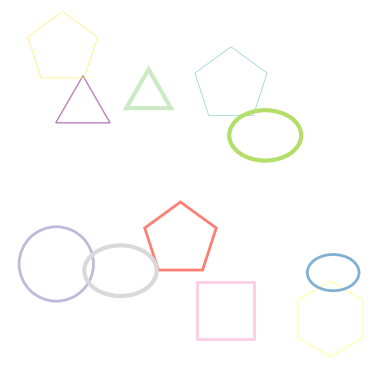[{"shape": "pentagon", "thickness": 0.5, "radius": 0.49, "center": [0.6, 0.78]}, {"shape": "hexagon", "thickness": 1, "radius": 0.49, "center": [0.859, 0.172]}, {"shape": "circle", "thickness": 2, "radius": 0.48, "center": [0.146, 0.314]}, {"shape": "pentagon", "thickness": 2, "radius": 0.49, "center": [0.469, 0.378]}, {"shape": "oval", "thickness": 2, "radius": 0.34, "center": [0.865, 0.292]}, {"shape": "oval", "thickness": 3, "radius": 0.47, "center": [0.689, 0.648]}, {"shape": "square", "thickness": 2, "radius": 0.37, "center": [0.586, 0.194]}, {"shape": "oval", "thickness": 3, "radius": 0.47, "center": [0.313, 0.297]}, {"shape": "triangle", "thickness": 1, "radius": 0.41, "center": [0.215, 0.722]}, {"shape": "triangle", "thickness": 3, "radius": 0.34, "center": [0.386, 0.753]}, {"shape": "pentagon", "thickness": 0.5, "radius": 0.48, "center": [0.163, 0.875]}]